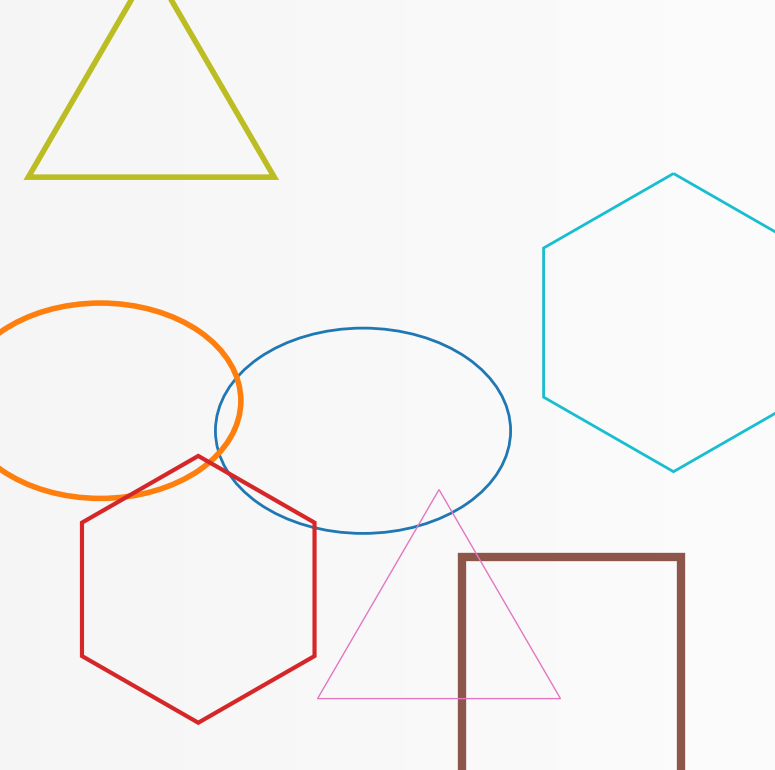[{"shape": "oval", "thickness": 1, "radius": 0.95, "center": [0.468, 0.441]}, {"shape": "oval", "thickness": 2, "radius": 0.91, "center": [0.13, 0.48]}, {"shape": "hexagon", "thickness": 1.5, "radius": 0.87, "center": [0.256, 0.235]}, {"shape": "square", "thickness": 3, "radius": 0.7, "center": [0.737, 0.136]}, {"shape": "triangle", "thickness": 0.5, "radius": 0.9, "center": [0.566, 0.183]}, {"shape": "triangle", "thickness": 2, "radius": 0.92, "center": [0.195, 0.862]}, {"shape": "hexagon", "thickness": 1, "radius": 0.97, "center": [0.869, 0.581]}]